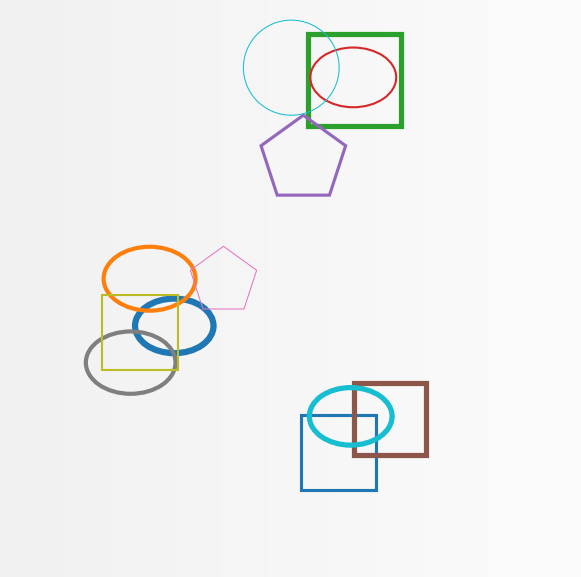[{"shape": "square", "thickness": 1.5, "radius": 0.32, "center": [0.583, 0.215]}, {"shape": "oval", "thickness": 3, "radius": 0.34, "center": [0.3, 0.435]}, {"shape": "oval", "thickness": 2, "radius": 0.4, "center": [0.257, 0.517]}, {"shape": "square", "thickness": 2.5, "radius": 0.4, "center": [0.61, 0.86]}, {"shape": "oval", "thickness": 1, "radius": 0.37, "center": [0.608, 0.865]}, {"shape": "pentagon", "thickness": 1.5, "radius": 0.38, "center": [0.522, 0.723]}, {"shape": "square", "thickness": 2.5, "radius": 0.31, "center": [0.671, 0.273]}, {"shape": "pentagon", "thickness": 0.5, "radius": 0.3, "center": [0.384, 0.513]}, {"shape": "oval", "thickness": 2, "radius": 0.39, "center": [0.225, 0.371]}, {"shape": "square", "thickness": 1, "radius": 0.33, "center": [0.241, 0.423]}, {"shape": "circle", "thickness": 0.5, "radius": 0.41, "center": [0.501, 0.882]}, {"shape": "oval", "thickness": 2.5, "radius": 0.36, "center": [0.603, 0.278]}]